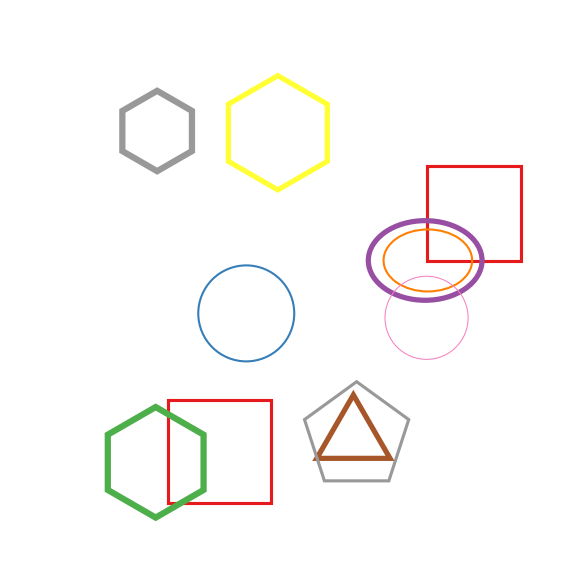[{"shape": "square", "thickness": 1.5, "radius": 0.45, "center": [0.38, 0.218]}, {"shape": "square", "thickness": 1.5, "radius": 0.41, "center": [0.82, 0.629]}, {"shape": "circle", "thickness": 1, "radius": 0.42, "center": [0.426, 0.456]}, {"shape": "hexagon", "thickness": 3, "radius": 0.48, "center": [0.27, 0.199]}, {"shape": "oval", "thickness": 2.5, "radius": 0.49, "center": [0.736, 0.548]}, {"shape": "oval", "thickness": 1, "radius": 0.38, "center": [0.741, 0.548]}, {"shape": "hexagon", "thickness": 2.5, "radius": 0.49, "center": [0.481, 0.769]}, {"shape": "triangle", "thickness": 2.5, "radius": 0.37, "center": [0.612, 0.242]}, {"shape": "circle", "thickness": 0.5, "radius": 0.36, "center": [0.739, 0.449]}, {"shape": "pentagon", "thickness": 1.5, "radius": 0.47, "center": [0.618, 0.243]}, {"shape": "hexagon", "thickness": 3, "radius": 0.35, "center": [0.272, 0.772]}]